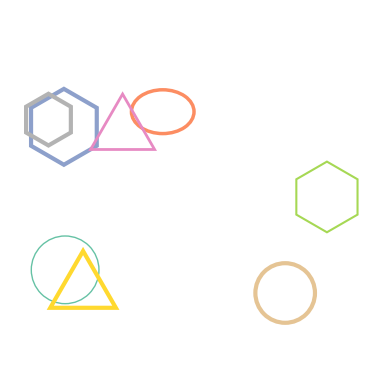[{"shape": "circle", "thickness": 1, "radius": 0.44, "center": [0.169, 0.299]}, {"shape": "oval", "thickness": 2.5, "radius": 0.41, "center": [0.423, 0.71]}, {"shape": "hexagon", "thickness": 3, "radius": 0.49, "center": [0.166, 0.671]}, {"shape": "triangle", "thickness": 2, "radius": 0.48, "center": [0.318, 0.66]}, {"shape": "hexagon", "thickness": 1.5, "radius": 0.46, "center": [0.849, 0.488]}, {"shape": "triangle", "thickness": 3, "radius": 0.49, "center": [0.216, 0.25]}, {"shape": "circle", "thickness": 3, "radius": 0.39, "center": [0.741, 0.239]}, {"shape": "hexagon", "thickness": 3, "radius": 0.34, "center": [0.126, 0.689]}]